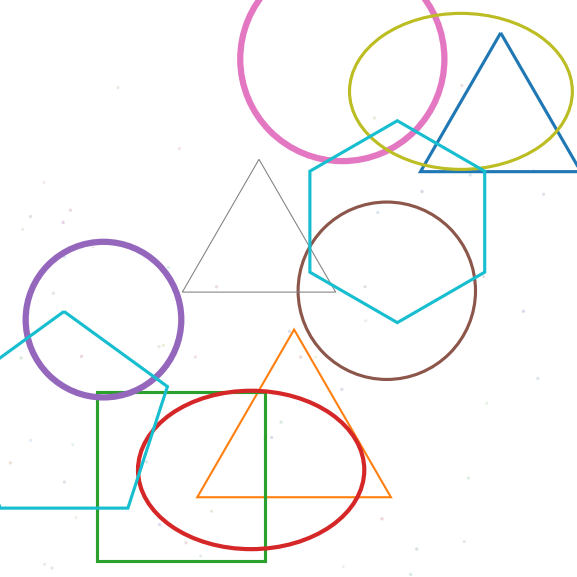[{"shape": "triangle", "thickness": 1.5, "radius": 0.8, "center": [0.867, 0.782]}, {"shape": "triangle", "thickness": 1, "radius": 0.97, "center": [0.509, 0.235]}, {"shape": "square", "thickness": 1.5, "radius": 0.73, "center": [0.313, 0.174]}, {"shape": "oval", "thickness": 2, "radius": 0.98, "center": [0.435, 0.185]}, {"shape": "circle", "thickness": 3, "radius": 0.67, "center": [0.179, 0.446]}, {"shape": "circle", "thickness": 1.5, "radius": 0.77, "center": [0.67, 0.496]}, {"shape": "circle", "thickness": 3, "radius": 0.88, "center": [0.593, 0.897]}, {"shape": "triangle", "thickness": 0.5, "radius": 0.77, "center": [0.448, 0.57]}, {"shape": "oval", "thickness": 1.5, "radius": 0.96, "center": [0.798, 0.841]}, {"shape": "hexagon", "thickness": 1.5, "radius": 0.87, "center": [0.688, 0.615]}, {"shape": "pentagon", "thickness": 1.5, "radius": 0.94, "center": [0.111, 0.272]}]